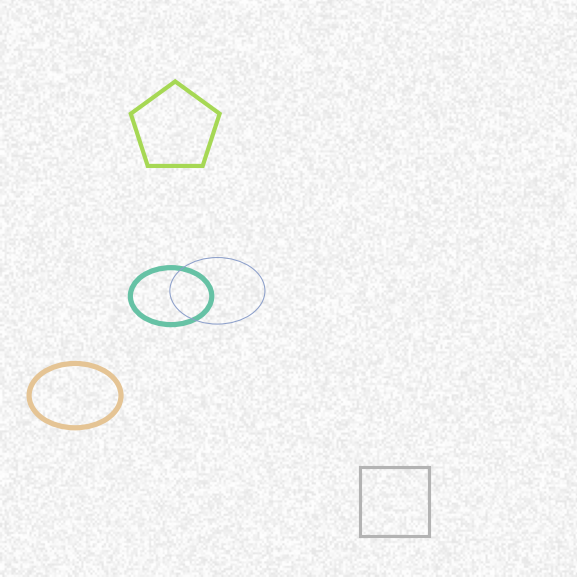[{"shape": "oval", "thickness": 2.5, "radius": 0.35, "center": [0.296, 0.486]}, {"shape": "oval", "thickness": 0.5, "radius": 0.41, "center": [0.376, 0.496]}, {"shape": "pentagon", "thickness": 2, "radius": 0.4, "center": [0.303, 0.777]}, {"shape": "oval", "thickness": 2.5, "radius": 0.4, "center": [0.13, 0.314]}, {"shape": "square", "thickness": 1.5, "radius": 0.3, "center": [0.683, 0.131]}]